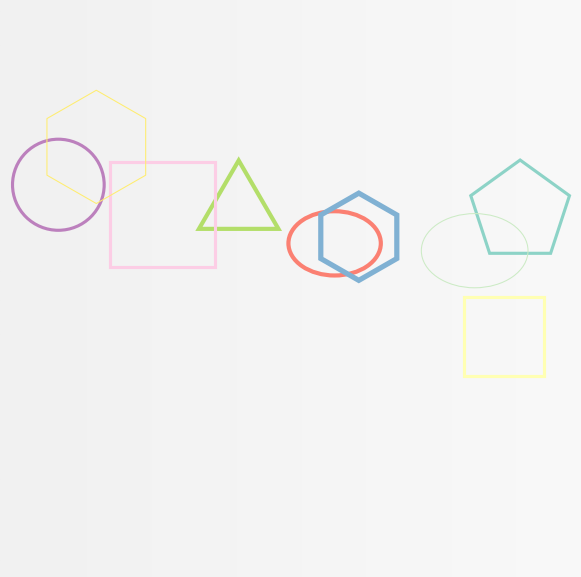[{"shape": "pentagon", "thickness": 1.5, "radius": 0.45, "center": [0.895, 0.633]}, {"shape": "square", "thickness": 1.5, "radius": 0.34, "center": [0.868, 0.416]}, {"shape": "oval", "thickness": 2, "radius": 0.4, "center": [0.576, 0.578]}, {"shape": "hexagon", "thickness": 2.5, "radius": 0.38, "center": [0.617, 0.589]}, {"shape": "triangle", "thickness": 2, "radius": 0.39, "center": [0.411, 0.642]}, {"shape": "square", "thickness": 1.5, "radius": 0.45, "center": [0.28, 0.628]}, {"shape": "circle", "thickness": 1.5, "radius": 0.39, "center": [0.1, 0.679]}, {"shape": "oval", "thickness": 0.5, "radius": 0.46, "center": [0.817, 0.565]}, {"shape": "hexagon", "thickness": 0.5, "radius": 0.49, "center": [0.166, 0.745]}]